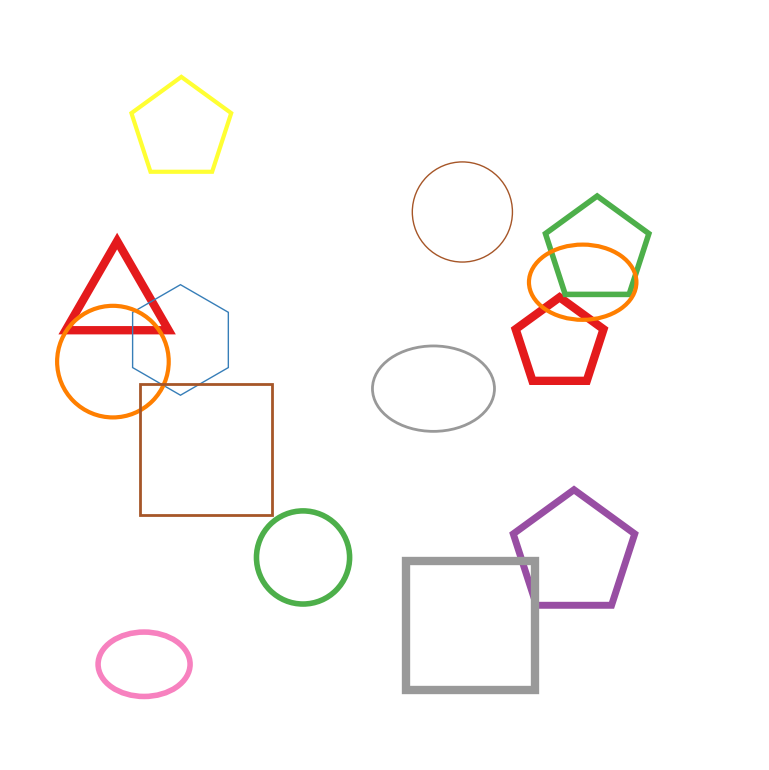[{"shape": "pentagon", "thickness": 3, "radius": 0.3, "center": [0.727, 0.554]}, {"shape": "triangle", "thickness": 3, "radius": 0.39, "center": [0.152, 0.61]}, {"shape": "hexagon", "thickness": 0.5, "radius": 0.36, "center": [0.234, 0.559]}, {"shape": "circle", "thickness": 2, "radius": 0.3, "center": [0.394, 0.276]}, {"shape": "pentagon", "thickness": 2, "radius": 0.35, "center": [0.776, 0.675]}, {"shape": "pentagon", "thickness": 2.5, "radius": 0.41, "center": [0.745, 0.281]}, {"shape": "circle", "thickness": 1.5, "radius": 0.36, "center": [0.147, 0.53]}, {"shape": "oval", "thickness": 1.5, "radius": 0.35, "center": [0.757, 0.633]}, {"shape": "pentagon", "thickness": 1.5, "radius": 0.34, "center": [0.235, 0.832]}, {"shape": "square", "thickness": 1, "radius": 0.43, "center": [0.268, 0.416]}, {"shape": "circle", "thickness": 0.5, "radius": 0.33, "center": [0.6, 0.725]}, {"shape": "oval", "thickness": 2, "radius": 0.3, "center": [0.187, 0.137]}, {"shape": "oval", "thickness": 1, "radius": 0.4, "center": [0.563, 0.495]}, {"shape": "square", "thickness": 3, "radius": 0.42, "center": [0.611, 0.188]}]